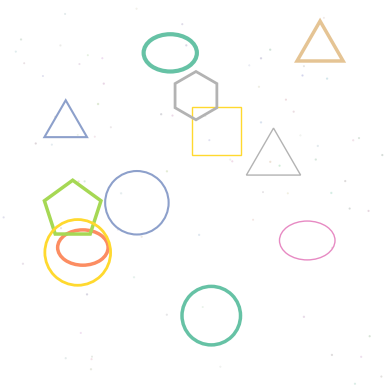[{"shape": "oval", "thickness": 3, "radius": 0.35, "center": [0.442, 0.863]}, {"shape": "circle", "thickness": 2.5, "radius": 0.38, "center": [0.549, 0.18]}, {"shape": "oval", "thickness": 2.5, "radius": 0.33, "center": [0.215, 0.357]}, {"shape": "circle", "thickness": 1.5, "radius": 0.41, "center": [0.356, 0.473]}, {"shape": "triangle", "thickness": 1.5, "radius": 0.32, "center": [0.171, 0.676]}, {"shape": "oval", "thickness": 1, "radius": 0.36, "center": [0.798, 0.375]}, {"shape": "pentagon", "thickness": 2.5, "radius": 0.39, "center": [0.189, 0.455]}, {"shape": "circle", "thickness": 2, "radius": 0.43, "center": [0.202, 0.344]}, {"shape": "square", "thickness": 1, "radius": 0.32, "center": [0.562, 0.66]}, {"shape": "triangle", "thickness": 2.5, "radius": 0.35, "center": [0.831, 0.876]}, {"shape": "triangle", "thickness": 1, "radius": 0.41, "center": [0.71, 0.586]}, {"shape": "hexagon", "thickness": 2, "radius": 0.31, "center": [0.509, 0.752]}]